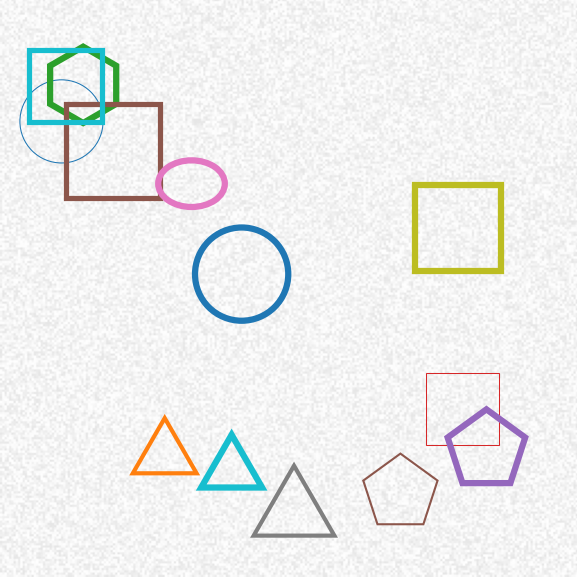[{"shape": "circle", "thickness": 0.5, "radius": 0.36, "center": [0.106, 0.789]}, {"shape": "circle", "thickness": 3, "radius": 0.4, "center": [0.418, 0.524]}, {"shape": "triangle", "thickness": 2, "radius": 0.32, "center": [0.285, 0.211]}, {"shape": "hexagon", "thickness": 3, "radius": 0.33, "center": [0.144, 0.852]}, {"shape": "square", "thickness": 0.5, "radius": 0.31, "center": [0.801, 0.291]}, {"shape": "pentagon", "thickness": 3, "radius": 0.35, "center": [0.842, 0.22]}, {"shape": "pentagon", "thickness": 1, "radius": 0.34, "center": [0.693, 0.146]}, {"shape": "square", "thickness": 2.5, "radius": 0.41, "center": [0.196, 0.737]}, {"shape": "oval", "thickness": 3, "radius": 0.29, "center": [0.332, 0.681]}, {"shape": "triangle", "thickness": 2, "radius": 0.4, "center": [0.509, 0.112]}, {"shape": "square", "thickness": 3, "radius": 0.37, "center": [0.793, 0.605]}, {"shape": "triangle", "thickness": 3, "radius": 0.3, "center": [0.401, 0.185]}, {"shape": "square", "thickness": 2.5, "radius": 0.31, "center": [0.114, 0.85]}]